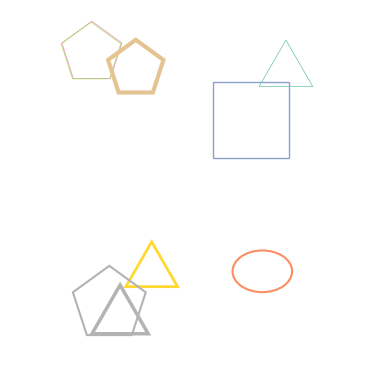[{"shape": "triangle", "thickness": 0.5, "radius": 0.4, "center": [0.743, 0.815]}, {"shape": "oval", "thickness": 1.5, "radius": 0.39, "center": [0.681, 0.295]}, {"shape": "square", "thickness": 1, "radius": 0.49, "center": [0.652, 0.688]}, {"shape": "pentagon", "thickness": 0.5, "radius": 0.41, "center": [0.239, 0.863]}, {"shape": "pentagon", "thickness": 0.5, "radius": 0.41, "center": [0.237, 0.861]}, {"shape": "triangle", "thickness": 2, "radius": 0.39, "center": [0.394, 0.294]}, {"shape": "pentagon", "thickness": 3, "radius": 0.38, "center": [0.353, 0.821]}, {"shape": "triangle", "thickness": 2.5, "radius": 0.42, "center": [0.312, 0.175]}, {"shape": "pentagon", "thickness": 1.5, "radius": 0.5, "center": [0.284, 0.21]}]